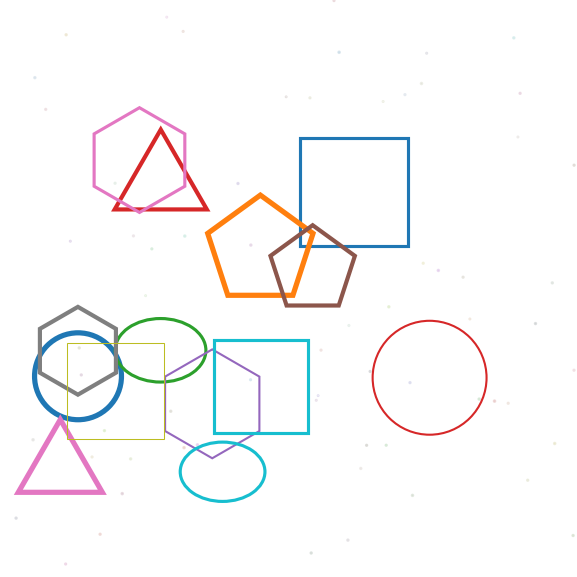[{"shape": "circle", "thickness": 2.5, "radius": 0.38, "center": [0.135, 0.348]}, {"shape": "square", "thickness": 1.5, "radius": 0.46, "center": [0.613, 0.667]}, {"shape": "pentagon", "thickness": 2.5, "radius": 0.48, "center": [0.451, 0.565]}, {"shape": "oval", "thickness": 1.5, "radius": 0.39, "center": [0.278, 0.393]}, {"shape": "triangle", "thickness": 2, "radius": 0.46, "center": [0.278, 0.683]}, {"shape": "circle", "thickness": 1, "radius": 0.49, "center": [0.744, 0.345]}, {"shape": "hexagon", "thickness": 1, "radius": 0.47, "center": [0.368, 0.3]}, {"shape": "pentagon", "thickness": 2, "radius": 0.38, "center": [0.541, 0.532]}, {"shape": "hexagon", "thickness": 1.5, "radius": 0.45, "center": [0.242, 0.722]}, {"shape": "triangle", "thickness": 2.5, "radius": 0.42, "center": [0.104, 0.189]}, {"shape": "hexagon", "thickness": 2, "radius": 0.38, "center": [0.135, 0.392]}, {"shape": "square", "thickness": 0.5, "radius": 0.42, "center": [0.2, 0.322]}, {"shape": "oval", "thickness": 1.5, "radius": 0.37, "center": [0.385, 0.182]}, {"shape": "square", "thickness": 1.5, "radius": 0.4, "center": [0.452, 0.329]}]